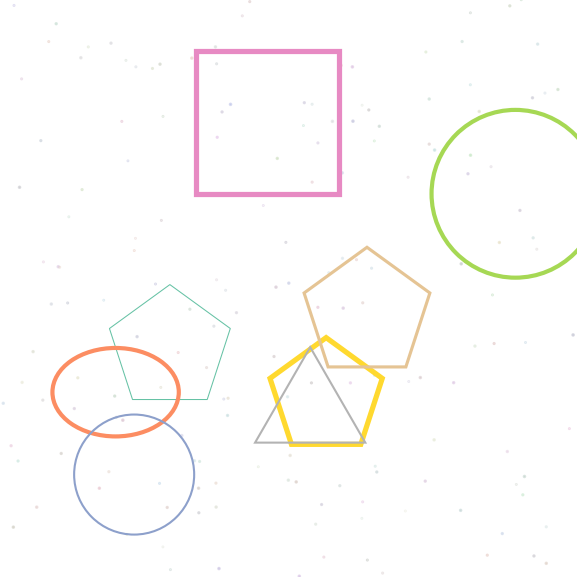[{"shape": "pentagon", "thickness": 0.5, "radius": 0.55, "center": [0.294, 0.396]}, {"shape": "oval", "thickness": 2, "radius": 0.55, "center": [0.2, 0.32]}, {"shape": "circle", "thickness": 1, "radius": 0.52, "center": [0.232, 0.177]}, {"shape": "square", "thickness": 2.5, "radius": 0.62, "center": [0.463, 0.787]}, {"shape": "circle", "thickness": 2, "radius": 0.73, "center": [0.893, 0.664]}, {"shape": "pentagon", "thickness": 2.5, "radius": 0.51, "center": [0.565, 0.312]}, {"shape": "pentagon", "thickness": 1.5, "radius": 0.57, "center": [0.635, 0.456]}, {"shape": "triangle", "thickness": 1, "radius": 0.55, "center": [0.537, 0.288]}]